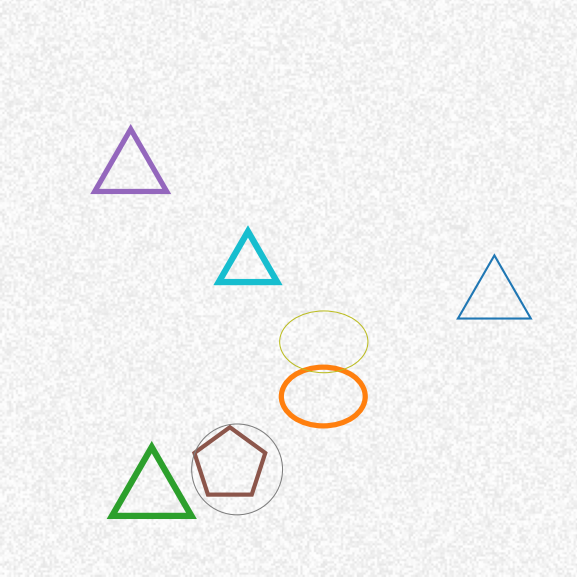[{"shape": "triangle", "thickness": 1, "radius": 0.36, "center": [0.856, 0.484]}, {"shape": "oval", "thickness": 2.5, "radius": 0.36, "center": [0.56, 0.312]}, {"shape": "triangle", "thickness": 3, "radius": 0.4, "center": [0.263, 0.146]}, {"shape": "triangle", "thickness": 2.5, "radius": 0.36, "center": [0.226, 0.704]}, {"shape": "pentagon", "thickness": 2, "radius": 0.32, "center": [0.398, 0.195]}, {"shape": "circle", "thickness": 0.5, "radius": 0.39, "center": [0.411, 0.186]}, {"shape": "oval", "thickness": 0.5, "radius": 0.38, "center": [0.561, 0.407]}, {"shape": "triangle", "thickness": 3, "radius": 0.29, "center": [0.429, 0.54]}]